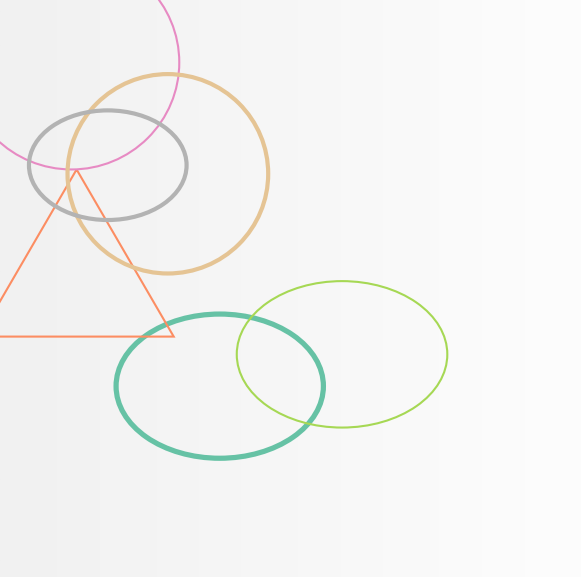[{"shape": "oval", "thickness": 2.5, "radius": 0.89, "center": [0.378, 0.33]}, {"shape": "triangle", "thickness": 1, "radius": 0.96, "center": [0.132, 0.513]}, {"shape": "circle", "thickness": 1, "radius": 0.93, "center": [0.123, 0.891]}, {"shape": "oval", "thickness": 1, "radius": 0.91, "center": [0.588, 0.386]}, {"shape": "circle", "thickness": 2, "radius": 0.86, "center": [0.289, 0.698]}, {"shape": "oval", "thickness": 2, "radius": 0.68, "center": [0.185, 0.713]}]